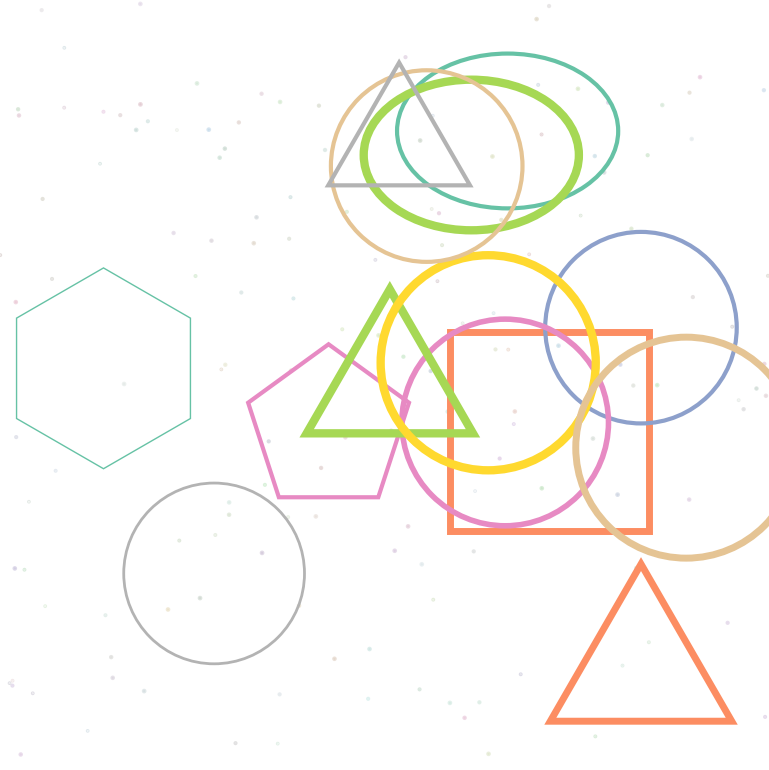[{"shape": "hexagon", "thickness": 0.5, "radius": 0.65, "center": [0.134, 0.522]}, {"shape": "oval", "thickness": 1.5, "radius": 0.72, "center": [0.659, 0.83]}, {"shape": "square", "thickness": 2.5, "radius": 0.64, "center": [0.714, 0.44]}, {"shape": "triangle", "thickness": 2.5, "radius": 0.68, "center": [0.832, 0.131]}, {"shape": "circle", "thickness": 1.5, "radius": 0.62, "center": [0.832, 0.574]}, {"shape": "circle", "thickness": 2, "radius": 0.67, "center": [0.656, 0.451]}, {"shape": "pentagon", "thickness": 1.5, "radius": 0.55, "center": [0.427, 0.443]}, {"shape": "oval", "thickness": 3, "radius": 0.7, "center": [0.612, 0.799]}, {"shape": "triangle", "thickness": 3, "radius": 0.62, "center": [0.506, 0.5]}, {"shape": "circle", "thickness": 3, "radius": 0.7, "center": [0.634, 0.529]}, {"shape": "circle", "thickness": 2.5, "radius": 0.72, "center": [0.891, 0.419]}, {"shape": "circle", "thickness": 1.5, "radius": 0.62, "center": [0.554, 0.784]}, {"shape": "triangle", "thickness": 1.5, "radius": 0.53, "center": [0.518, 0.812]}, {"shape": "circle", "thickness": 1, "radius": 0.59, "center": [0.278, 0.255]}]